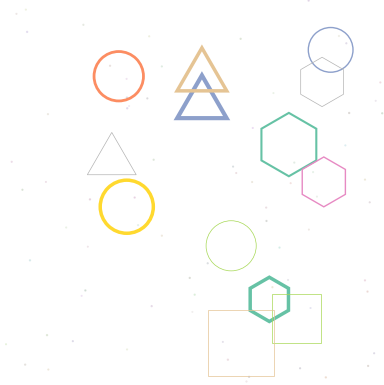[{"shape": "hexagon", "thickness": 2.5, "radius": 0.29, "center": [0.7, 0.222]}, {"shape": "hexagon", "thickness": 1.5, "radius": 0.41, "center": [0.75, 0.624]}, {"shape": "circle", "thickness": 2, "radius": 0.32, "center": [0.308, 0.802]}, {"shape": "triangle", "thickness": 3, "radius": 0.37, "center": [0.524, 0.73]}, {"shape": "circle", "thickness": 1, "radius": 0.29, "center": [0.859, 0.87]}, {"shape": "hexagon", "thickness": 1, "radius": 0.32, "center": [0.841, 0.528]}, {"shape": "circle", "thickness": 0.5, "radius": 0.33, "center": [0.6, 0.362]}, {"shape": "square", "thickness": 0.5, "radius": 0.32, "center": [0.771, 0.174]}, {"shape": "circle", "thickness": 2.5, "radius": 0.34, "center": [0.329, 0.463]}, {"shape": "square", "thickness": 0.5, "radius": 0.43, "center": [0.626, 0.108]}, {"shape": "triangle", "thickness": 2.5, "radius": 0.37, "center": [0.524, 0.801]}, {"shape": "hexagon", "thickness": 0.5, "radius": 0.32, "center": [0.837, 0.787]}, {"shape": "triangle", "thickness": 0.5, "radius": 0.37, "center": [0.29, 0.583]}]